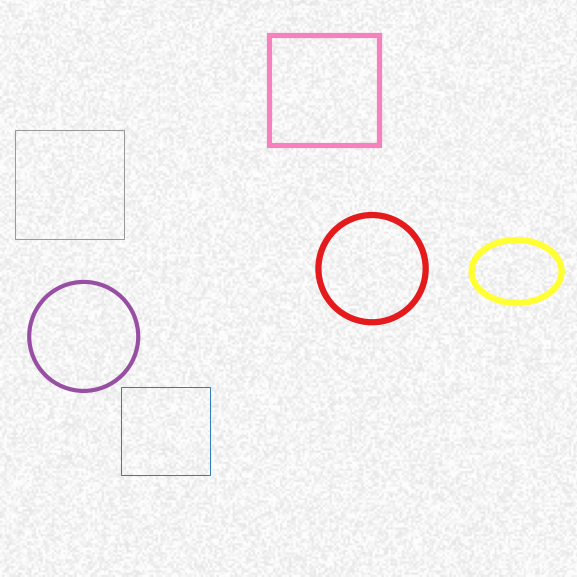[{"shape": "circle", "thickness": 3, "radius": 0.46, "center": [0.644, 0.534]}, {"shape": "square", "thickness": 0.5, "radius": 0.38, "center": [0.287, 0.253]}, {"shape": "circle", "thickness": 2, "radius": 0.47, "center": [0.145, 0.417]}, {"shape": "oval", "thickness": 3, "radius": 0.39, "center": [0.895, 0.529]}, {"shape": "square", "thickness": 2.5, "radius": 0.48, "center": [0.561, 0.843]}, {"shape": "square", "thickness": 0.5, "radius": 0.47, "center": [0.12, 0.68]}]